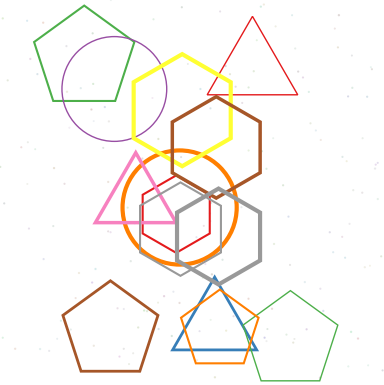[{"shape": "hexagon", "thickness": 1.5, "radius": 0.5, "center": [0.458, 0.444]}, {"shape": "triangle", "thickness": 1, "radius": 0.68, "center": [0.656, 0.822]}, {"shape": "triangle", "thickness": 2, "radius": 0.63, "center": [0.558, 0.154]}, {"shape": "pentagon", "thickness": 1.5, "radius": 0.68, "center": [0.219, 0.849]}, {"shape": "pentagon", "thickness": 1, "radius": 0.65, "center": [0.754, 0.116]}, {"shape": "circle", "thickness": 1, "radius": 0.68, "center": [0.297, 0.769]}, {"shape": "circle", "thickness": 3, "radius": 0.74, "center": [0.467, 0.461]}, {"shape": "pentagon", "thickness": 1.5, "radius": 0.53, "center": [0.571, 0.142]}, {"shape": "hexagon", "thickness": 3, "radius": 0.73, "center": [0.473, 0.714]}, {"shape": "pentagon", "thickness": 2, "radius": 0.65, "center": [0.287, 0.141]}, {"shape": "hexagon", "thickness": 2.5, "radius": 0.66, "center": [0.562, 0.617]}, {"shape": "triangle", "thickness": 2.5, "radius": 0.61, "center": [0.353, 0.482]}, {"shape": "hexagon", "thickness": 3, "radius": 0.62, "center": [0.568, 0.386]}, {"shape": "hexagon", "thickness": 1.5, "radius": 0.61, "center": [0.469, 0.405]}]